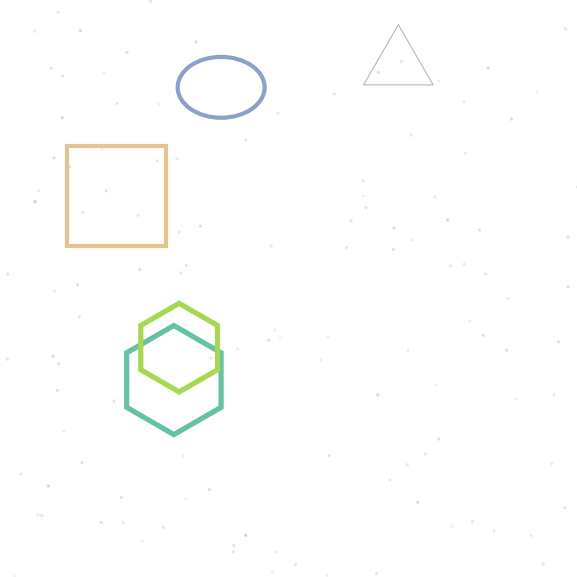[{"shape": "hexagon", "thickness": 2.5, "radius": 0.47, "center": [0.301, 0.341]}, {"shape": "oval", "thickness": 2, "radius": 0.38, "center": [0.383, 0.848]}, {"shape": "hexagon", "thickness": 2.5, "radius": 0.38, "center": [0.31, 0.397]}, {"shape": "square", "thickness": 2, "radius": 0.43, "center": [0.202, 0.66]}, {"shape": "triangle", "thickness": 0.5, "radius": 0.35, "center": [0.69, 0.887]}]